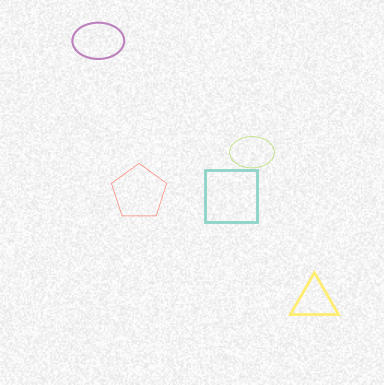[{"shape": "square", "thickness": 2, "radius": 0.34, "center": [0.6, 0.49]}, {"shape": "pentagon", "thickness": 0.5, "radius": 0.38, "center": [0.361, 0.5]}, {"shape": "oval", "thickness": 0.5, "radius": 0.29, "center": [0.655, 0.605]}, {"shape": "oval", "thickness": 1.5, "radius": 0.34, "center": [0.255, 0.894]}, {"shape": "triangle", "thickness": 2, "radius": 0.36, "center": [0.817, 0.219]}]